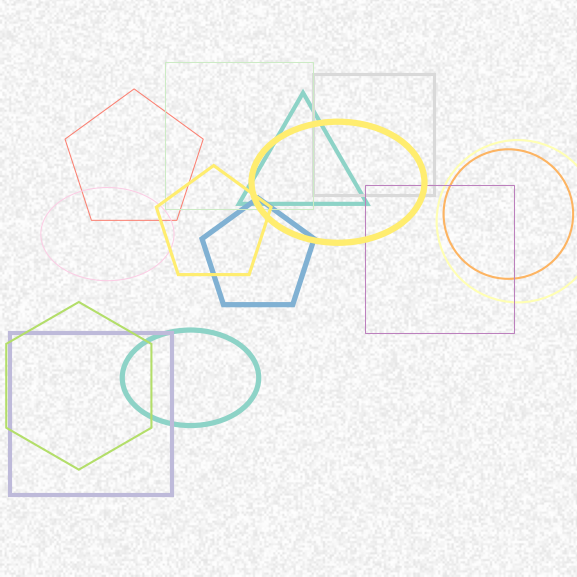[{"shape": "triangle", "thickness": 2, "radius": 0.64, "center": [0.525, 0.71]}, {"shape": "oval", "thickness": 2.5, "radius": 0.59, "center": [0.33, 0.345]}, {"shape": "circle", "thickness": 1, "radius": 0.7, "center": [0.897, 0.616]}, {"shape": "square", "thickness": 2, "radius": 0.7, "center": [0.157, 0.283]}, {"shape": "pentagon", "thickness": 0.5, "radius": 0.63, "center": [0.232, 0.719]}, {"shape": "pentagon", "thickness": 2.5, "radius": 0.51, "center": [0.447, 0.554]}, {"shape": "circle", "thickness": 1, "radius": 0.56, "center": [0.88, 0.628]}, {"shape": "hexagon", "thickness": 1, "radius": 0.73, "center": [0.136, 0.331]}, {"shape": "oval", "thickness": 0.5, "radius": 0.58, "center": [0.186, 0.594]}, {"shape": "square", "thickness": 1.5, "radius": 0.52, "center": [0.647, 0.767]}, {"shape": "square", "thickness": 0.5, "radius": 0.64, "center": [0.761, 0.55]}, {"shape": "square", "thickness": 0.5, "radius": 0.64, "center": [0.413, 0.764]}, {"shape": "pentagon", "thickness": 1.5, "radius": 0.52, "center": [0.37, 0.608]}, {"shape": "oval", "thickness": 3, "radius": 0.75, "center": [0.585, 0.684]}]